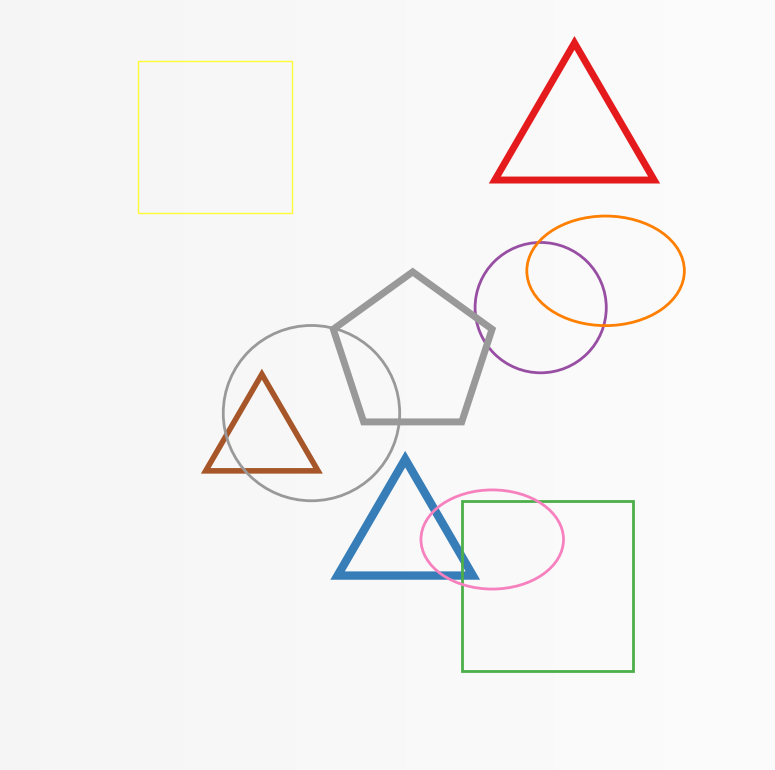[{"shape": "triangle", "thickness": 2.5, "radius": 0.59, "center": [0.741, 0.826]}, {"shape": "triangle", "thickness": 3, "radius": 0.5, "center": [0.523, 0.303]}, {"shape": "square", "thickness": 1, "radius": 0.55, "center": [0.707, 0.239]}, {"shape": "circle", "thickness": 1, "radius": 0.42, "center": [0.698, 0.6]}, {"shape": "oval", "thickness": 1, "radius": 0.51, "center": [0.781, 0.648]}, {"shape": "square", "thickness": 0.5, "radius": 0.49, "center": [0.277, 0.822]}, {"shape": "triangle", "thickness": 2, "radius": 0.42, "center": [0.338, 0.43]}, {"shape": "oval", "thickness": 1, "radius": 0.46, "center": [0.635, 0.299]}, {"shape": "pentagon", "thickness": 2.5, "radius": 0.54, "center": [0.533, 0.539]}, {"shape": "circle", "thickness": 1, "radius": 0.57, "center": [0.402, 0.463]}]